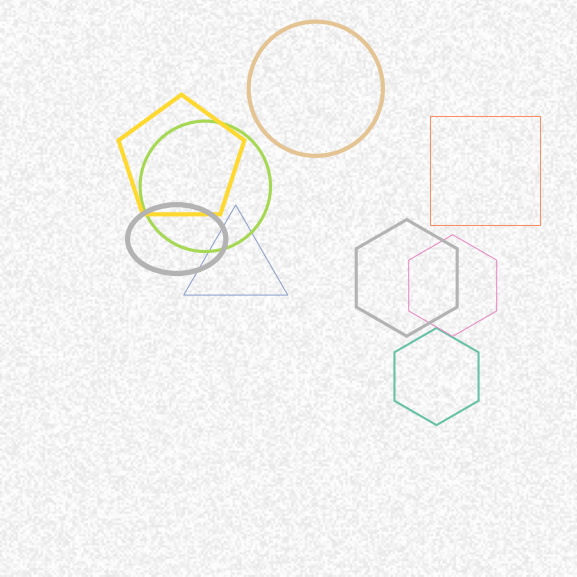[{"shape": "hexagon", "thickness": 1, "radius": 0.42, "center": [0.756, 0.347]}, {"shape": "square", "thickness": 0.5, "radius": 0.47, "center": [0.84, 0.704]}, {"shape": "triangle", "thickness": 0.5, "radius": 0.52, "center": [0.408, 0.54]}, {"shape": "hexagon", "thickness": 0.5, "radius": 0.44, "center": [0.784, 0.505]}, {"shape": "circle", "thickness": 1.5, "radius": 0.56, "center": [0.356, 0.677]}, {"shape": "pentagon", "thickness": 2, "radius": 0.57, "center": [0.314, 0.721]}, {"shape": "circle", "thickness": 2, "radius": 0.58, "center": [0.547, 0.845]}, {"shape": "oval", "thickness": 2.5, "radius": 0.43, "center": [0.306, 0.585]}, {"shape": "hexagon", "thickness": 1.5, "radius": 0.5, "center": [0.704, 0.518]}]